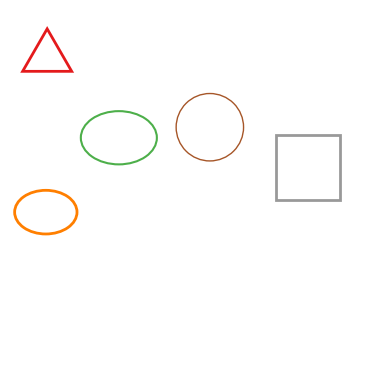[{"shape": "triangle", "thickness": 2, "radius": 0.37, "center": [0.123, 0.852]}, {"shape": "oval", "thickness": 1.5, "radius": 0.49, "center": [0.309, 0.642]}, {"shape": "oval", "thickness": 2, "radius": 0.41, "center": [0.119, 0.449]}, {"shape": "circle", "thickness": 1, "radius": 0.44, "center": [0.545, 0.67]}, {"shape": "square", "thickness": 2, "radius": 0.42, "center": [0.8, 0.565]}]